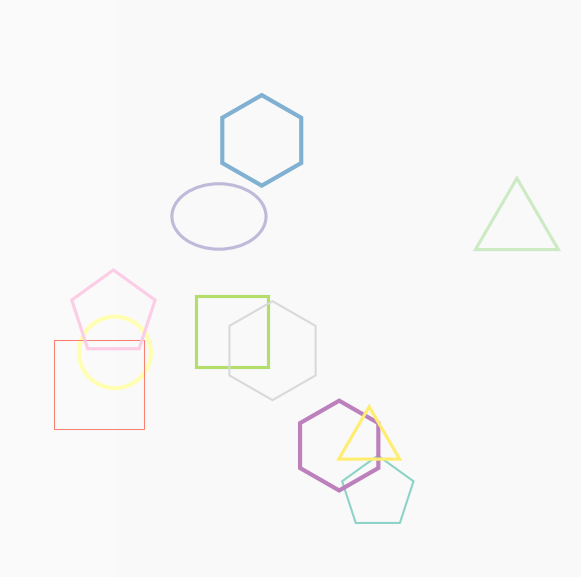[{"shape": "pentagon", "thickness": 1, "radius": 0.32, "center": [0.65, 0.146]}, {"shape": "circle", "thickness": 2, "radius": 0.31, "center": [0.198, 0.389]}, {"shape": "oval", "thickness": 1.5, "radius": 0.4, "center": [0.377, 0.624]}, {"shape": "square", "thickness": 0.5, "radius": 0.38, "center": [0.171, 0.334]}, {"shape": "hexagon", "thickness": 2, "radius": 0.39, "center": [0.45, 0.756]}, {"shape": "square", "thickness": 1.5, "radius": 0.31, "center": [0.399, 0.425]}, {"shape": "pentagon", "thickness": 1.5, "radius": 0.38, "center": [0.195, 0.456]}, {"shape": "hexagon", "thickness": 1, "radius": 0.43, "center": [0.469, 0.392]}, {"shape": "hexagon", "thickness": 2, "radius": 0.39, "center": [0.584, 0.228]}, {"shape": "triangle", "thickness": 1.5, "radius": 0.41, "center": [0.889, 0.608]}, {"shape": "triangle", "thickness": 1.5, "radius": 0.3, "center": [0.635, 0.234]}]